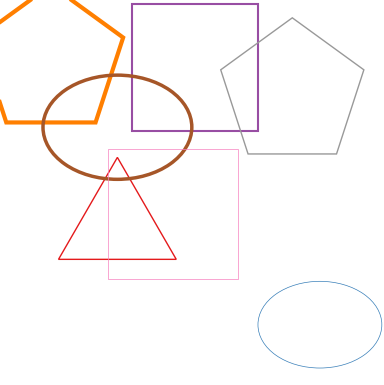[{"shape": "triangle", "thickness": 1, "radius": 0.88, "center": [0.305, 0.415]}, {"shape": "oval", "thickness": 0.5, "radius": 0.8, "center": [0.831, 0.157]}, {"shape": "square", "thickness": 1.5, "radius": 0.82, "center": [0.506, 0.824]}, {"shape": "pentagon", "thickness": 3, "radius": 0.99, "center": [0.132, 0.842]}, {"shape": "oval", "thickness": 2.5, "radius": 0.97, "center": [0.305, 0.67]}, {"shape": "square", "thickness": 0.5, "radius": 0.84, "center": [0.45, 0.444]}, {"shape": "pentagon", "thickness": 1, "radius": 0.98, "center": [0.759, 0.758]}]